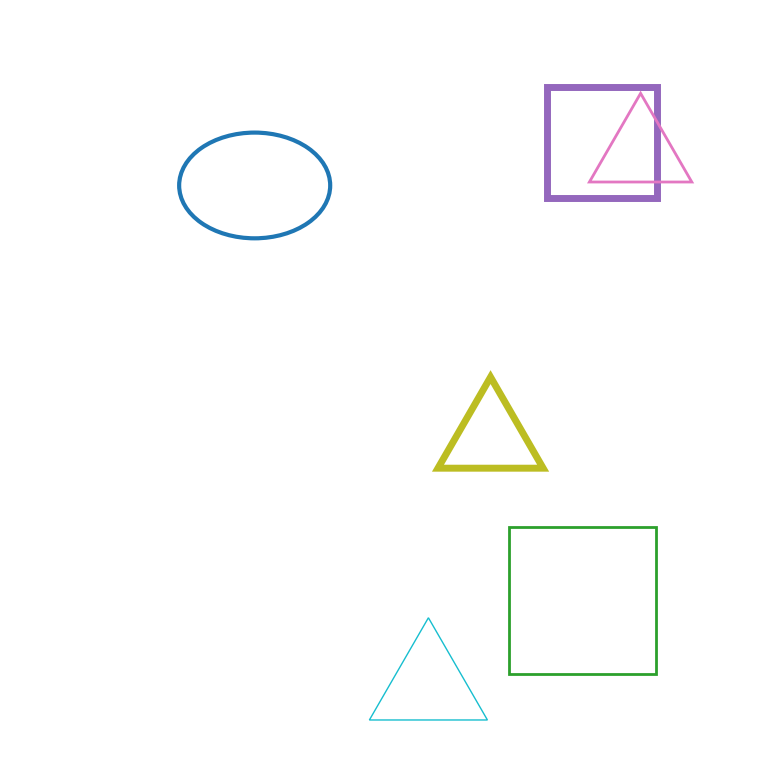[{"shape": "oval", "thickness": 1.5, "radius": 0.49, "center": [0.331, 0.759]}, {"shape": "square", "thickness": 1, "radius": 0.48, "center": [0.757, 0.22]}, {"shape": "square", "thickness": 2.5, "radius": 0.36, "center": [0.782, 0.815]}, {"shape": "triangle", "thickness": 1, "radius": 0.38, "center": [0.832, 0.802]}, {"shape": "triangle", "thickness": 2.5, "radius": 0.39, "center": [0.637, 0.431]}, {"shape": "triangle", "thickness": 0.5, "radius": 0.44, "center": [0.556, 0.109]}]